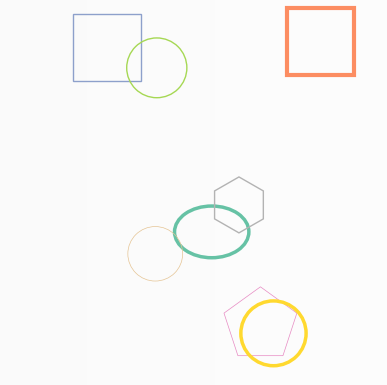[{"shape": "oval", "thickness": 2.5, "radius": 0.48, "center": [0.546, 0.398]}, {"shape": "square", "thickness": 3, "radius": 0.43, "center": [0.828, 0.892]}, {"shape": "square", "thickness": 1, "radius": 0.44, "center": [0.275, 0.877]}, {"shape": "pentagon", "thickness": 0.5, "radius": 0.49, "center": [0.672, 0.156]}, {"shape": "circle", "thickness": 1, "radius": 0.39, "center": [0.405, 0.824]}, {"shape": "circle", "thickness": 2.5, "radius": 0.42, "center": [0.706, 0.134]}, {"shape": "circle", "thickness": 0.5, "radius": 0.35, "center": [0.401, 0.341]}, {"shape": "hexagon", "thickness": 1, "radius": 0.36, "center": [0.617, 0.468]}]